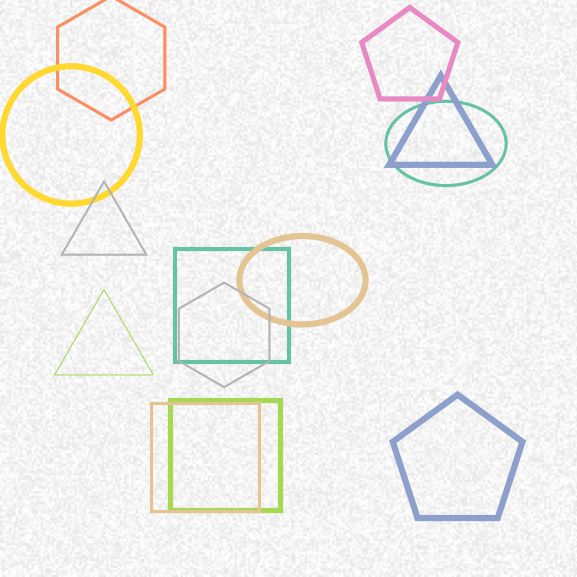[{"shape": "square", "thickness": 2, "radius": 0.49, "center": [0.402, 0.47]}, {"shape": "oval", "thickness": 1.5, "radius": 0.52, "center": [0.772, 0.751]}, {"shape": "hexagon", "thickness": 1.5, "radius": 0.54, "center": [0.193, 0.899]}, {"shape": "pentagon", "thickness": 3, "radius": 0.59, "center": [0.792, 0.198]}, {"shape": "triangle", "thickness": 3, "radius": 0.52, "center": [0.763, 0.765]}, {"shape": "pentagon", "thickness": 2.5, "radius": 0.44, "center": [0.71, 0.899]}, {"shape": "square", "thickness": 2.5, "radius": 0.48, "center": [0.389, 0.211]}, {"shape": "triangle", "thickness": 0.5, "radius": 0.49, "center": [0.18, 0.399]}, {"shape": "circle", "thickness": 3, "radius": 0.59, "center": [0.123, 0.765]}, {"shape": "oval", "thickness": 3, "radius": 0.55, "center": [0.524, 0.514]}, {"shape": "square", "thickness": 1.5, "radius": 0.47, "center": [0.355, 0.208]}, {"shape": "triangle", "thickness": 1, "radius": 0.42, "center": [0.18, 0.6]}, {"shape": "hexagon", "thickness": 1, "radius": 0.45, "center": [0.388, 0.419]}]